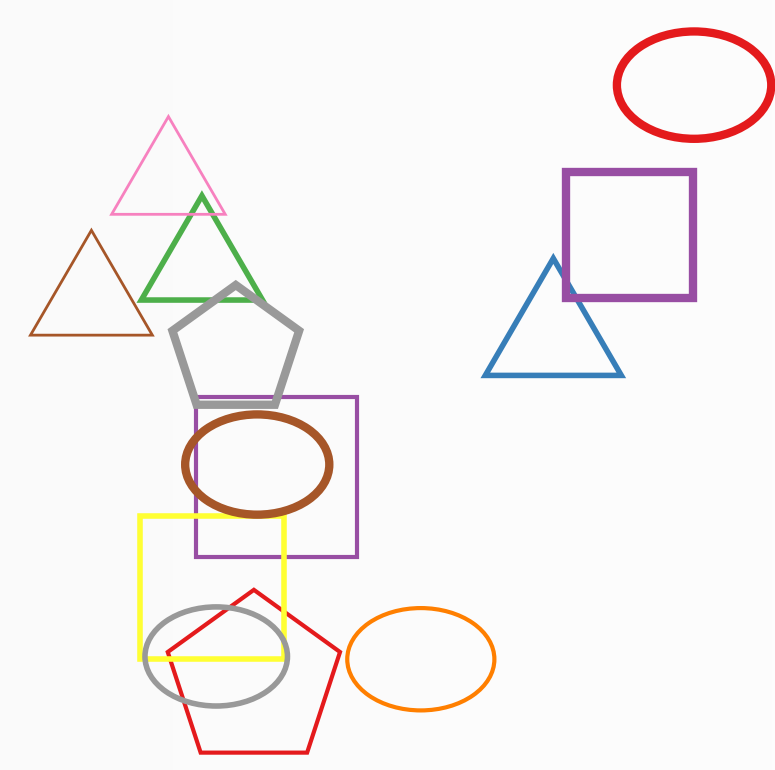[{"shape": "oval", "thickness": 3, "radius": 0.5, "center": [0.896, 0.889]}, {"shape": "pentagon", "thickness": 1.5, "radius": 0.58, "center": [0.328, 0.117]}, {"shape": "triangle", "thickness": 2, "radius": 0.51, "center": [0.714, 0.563]}, {"shape": "triangle", "thickness": 2, "radius": 0.45, "center": [0.261, 0.655]}, {"shape": "square", "thickness": 1.5, "radius": 0.52, "center": [0.356, 0.381]}, {"shape": "square", "thickness": 3, "radius": 0.41, "center": [0.812, 0.695]}, {"shape": "oval", "thickness": 1.5, "radius": 0.47, "center": [0.543, 0.144]}, {"shape": "square", "thickness": 2, "radius": 0.46, "center": [0.273, 0.237]}, {"shape": "oval", "thickness": 3, "radius": 0.46, "center": [0.332, 0.397]}, {"shape": "triangle", "thickness": 1, "radius": 0.45, "center": [0.118, 0.61]}, {"shape": "triangle", "thickness": 1, "radius": 0.42, "center": [0.217, 0.764]}, {"shape": "pentagon", "thickness": 3, "radius": 0.43, "center": [0.304, 0.544]}, {"shape": "oval", "thickness": 2, "radius": 0.46, "center": [0.279, 0.147]}]